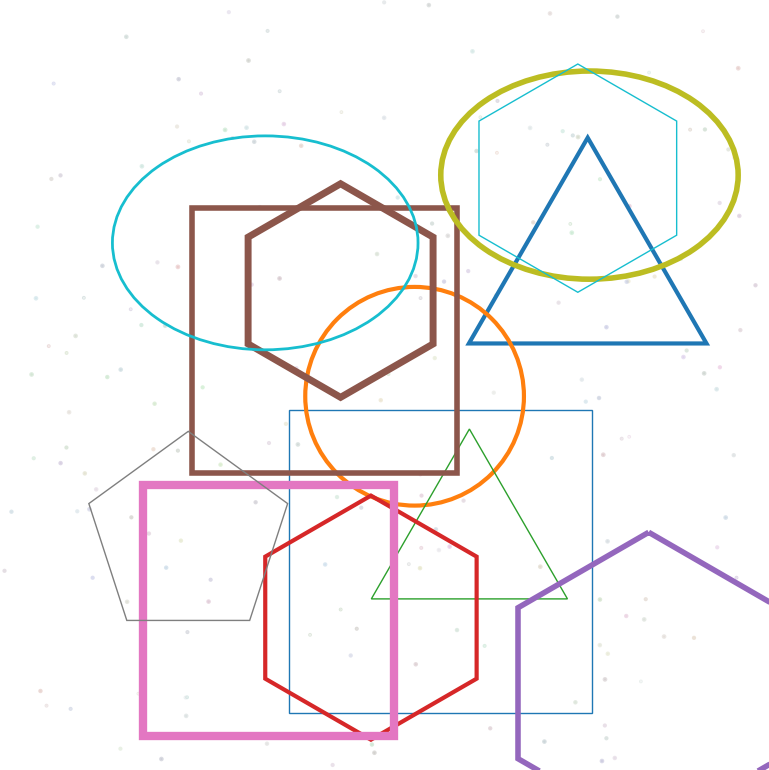[{"shape": "triangle", "thickness": 1.5, "radius": 0.89, "center": [0.763, 0.643]}, {"shape": "square", "thickness": 0.5, "radius": 0.98, "center": [0.572, 0.271]}, {"shape": "circle", "thickness": 1.5, "radius": 0.71, "center": [0.538, 0.485]}, {"shape": "triangle", "thickness": 0.5, "radius": 0.74, "center": [0.61, 0.296]}, {"shape": "hexagon", "thickness": 1.5, "radius": 0.79, "center": [0.482, 0.198]}, {"shape": "hexagon", "thickness": 2, "radius": 0.98, "center": [0.842, 0.113]}, {"shape": "square", "thickness": 2, "radius": 0.86, "center": [0.422, 0.558]}, {"shape": "hexagon", "thickness": 2.5, "radius": 0.69, "center": [0.442, 0.623]}, {"shape": "square", "thickness": 3, "radius": 0.81, "center": [0.348, 0.207]}, {"shape": "pentagon", "thickness": 0.5, "radius": 0.68, "center": [0.244, 0.304]}, {"shape": "oval", "thickness": 2, "radius": 0.97, "center": [0.766, 0.773]}, {"shape": "hexagon", "thickness": 0.5, "radius": 0.74, "center": [0.75, 0.769]}, {"shape": "oval", "thickness": 1, "radius": 0.99, "center": [0.344, 0.685]}]